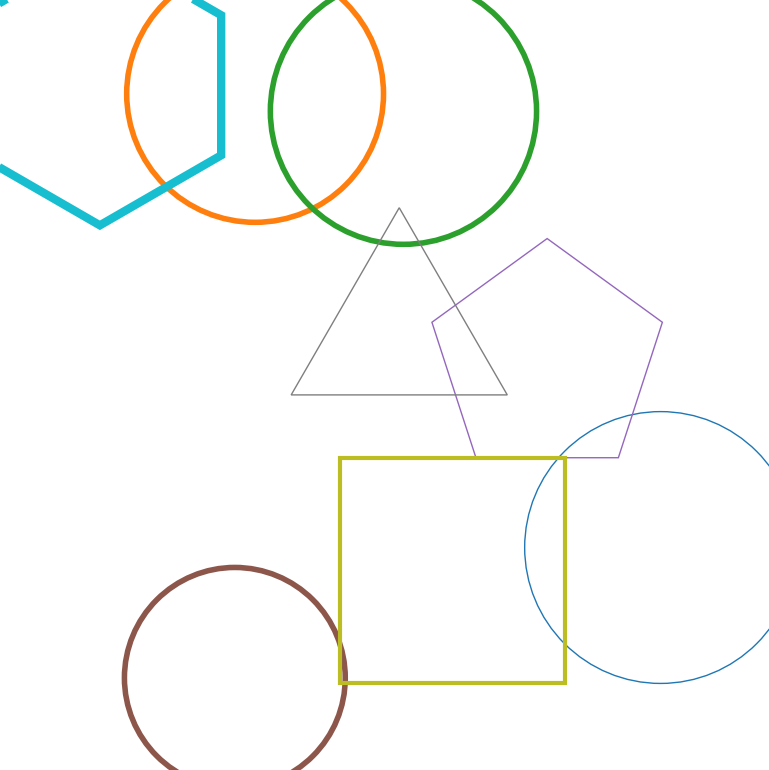[{"shape": "circle", "thickness": 0.5, "radius": 0.88, "center": [0.858, 0.289]}, {"shape": "circle", "thickness": 2, "radius": 0.83, "center": [0.331, 0.878]}, {"shape": "circle", "thickness": 2, "radius": 0.86, "center": [0.524, 0.856]}, {"shape": "pentagon", "thickness": 0.5, "radius": 0.79, "center": [0.711, 0.533]}, {"shape": "circle", "thickness": 2, "radius": 0.72, "center": [0.305, 0.12]}, {"shape": "triangle", "thickness": 0.5, "radius": 0.81, "center": [0.518, 0.568]}, {"shape": "square", "thickness": 1.5, "radius": 0.73, "center": [0.587, 0.259]}, {"shape": "hexagon", "thickness": 3, "radius": 0.91, "center": [0.13, 0.889]}]